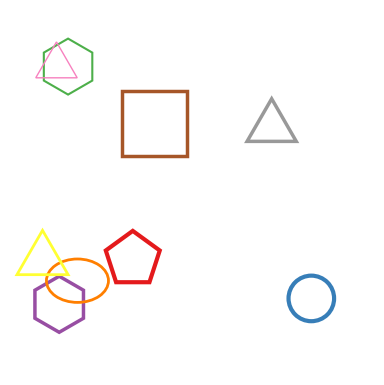[{"shape": "pentagon", "thickness": 3, "radius": 0.37, "center": [0.345, 0.327]}, {"shape": "circle", "thickness": 3, "radius": 0.3, "center": [0.809, 0.225]}, {"shape": "hexagon", "thickness": 1.5, "radius": 0.36, "center": [0.177, 0.827]}, {"shape": "hexagon", "thickness": 2.5, "radius": 0.36, "center": [0.154, 0.21]}, {"shape": "oval", "thickness": 2, "radius": 0.4, "center": [0.201, 0.271]}, {"shape": "triangle", "thickness": 2, "radius": 0.38, "center": [0.11, 0.325]}, {"shape": "square", "thickness": 2.5, "radius": 0.42, "center": [0.403, 0.678]}, {"shape": "triangle", "thickness": 1, "radius": 0.31, "center": [0.147, 0.829]}, {"shape": "triangle", "thickness": 2.5, "radius": 0.37, "center": [0.706, 0.67]}]